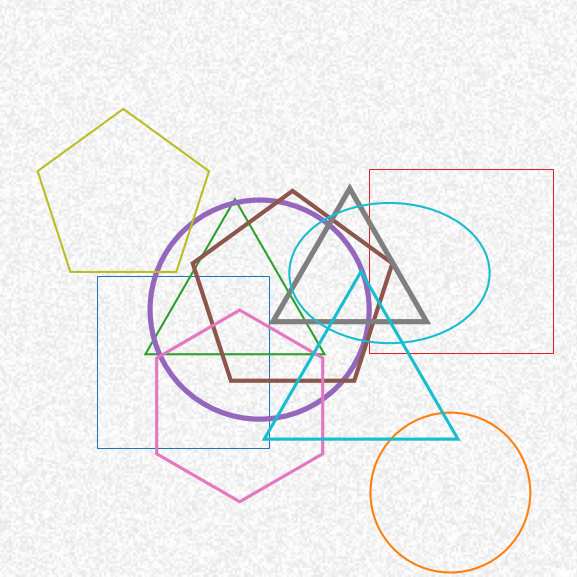[{"shape": "square", "thickness": 0.5, "radius": 0.74, "center": [0.317, 0.372]}, {"shape": "circle", "thickness": 1, "radius": 0.69, "center": [0.78, 0.146]}, {"shape": "triangle", "thickness": 1, "radius": 0.9, "center": [0.407, 0.475]}, {"shape": "square", "thickness": 0.5, "radius": 0.79, "center": [0.798, 0.547]}, {"shape": "circle", "thickness": 2.5, "radius": 0.95, "center": [0.45, 0.463]}, {"shape": "pentagon", "thickness": 2, "radius": 0.91, "center": [0.507, 0.487]}, {"shape": "hexagon", "thickness": 1.5, "radius": 0.83, "center": [0.415, 0.296]}, {"shape": "triangle", "thickness": 2.5, "radius": 0.77, "center": [0.606, 0.519]}, {"shape": "pentagon", "thickness": 1, "radius": 0.78, "center": [0.214, 0.655]}, {"shape": "triangle", "thickness": 1.5, "radius": 0.97, "center": [0.625, 0.336]}, {"shape": "oval", "thickness": 1, "radius": 0.87, "center": [0.674, 0.526]}]